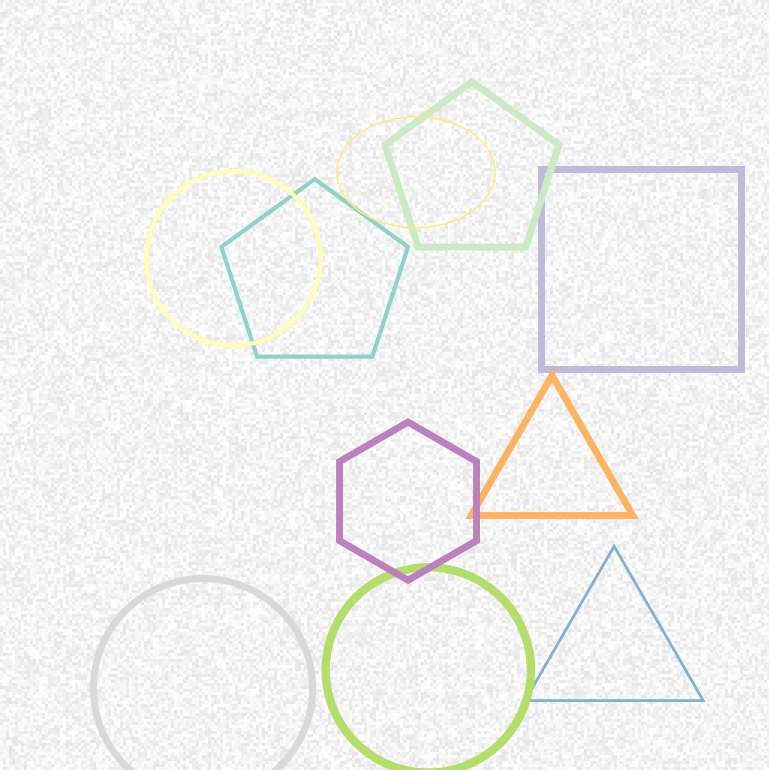[{"shape": "pentagon", "thickness": 1.5, "radius": 0.64, "center": [0.409, 0.64]}, {"shape": "circle", "thickness": 1.5, "radius": 0.57, "center": [0.303, 0.665]}, {"shape": "square", "thickness": 2.5, "radius": 0.65, "center": [0.833, 0.651]}, {"shape": "triangle", "thickness": 1, "radius": 0.67, "center": [0.798, 0.157]}, {"shape": "triangle", "thickness": 2.5, "radius": 0.61, "center": [0.717, 0.391]}, {"shape": "circle", "thickness": 3, "radius": 0.67, "center": [0.556, 0.13]}, {"shape": "circle", "thickness": 2.5, "radius": 0.71, "center": [0.264, 0.106]}, {"shape": "hexagon", "thickness": 2.5, "radius": 0.51, "center": [0.53, 0.349]}, {"shape": "pentagon", "thickness": 2.5, "radius": 0.59, "center": [0.613, 0.775]}, {"shape": "oval", "thickness": 0.5, "radius": 0.51, "center": [0.54, 0.776]}]